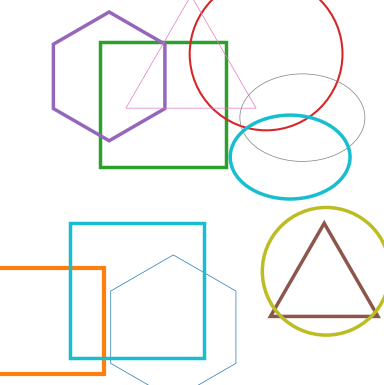[{"shape": "hexagon", "thickness": 0.5, "radius": 0.94, "center": [0.45, 0.15]}, {"shape": "square", "thickness": 3, "radius": 0.69, "center": [0.133, 0.167]}, {"shape": "square", "thickness": 2.5, "radius": 0.81, "center": [0.423, 0.729]}, {"shape": "circle", "thickness": 1.5, "radius": 0.99, "center": [0.691, 0.86]}, {"shape": "hexagon", "thickness": 2.5, "radius": 0.84, "center": [0.283, 0.802]}, {"shape": "triangle", "thickness": 2.5, "radius": 0.81, "center": [0.842, 0.259]}, {"shape": "triangle", "thickness": 0.5, "radius": 0.98, "center": [0.496, 0.817]}, {"shape": "oval", "thickness": 0.5, "radius": 0.81, "center": [0.785, 0.694]}, {"shape": "circle", "thickness": 2.5, "radius": 0.83, "center": [0.847, 0.295]}, {"shape": "square", "thickness": 2.5, "radius": 0.87, "center": [0.356, 0.245]}, {"shape": "oval", "thickness": 2.5, "radius": 0.78, "center": [0.754, 0.592]}]